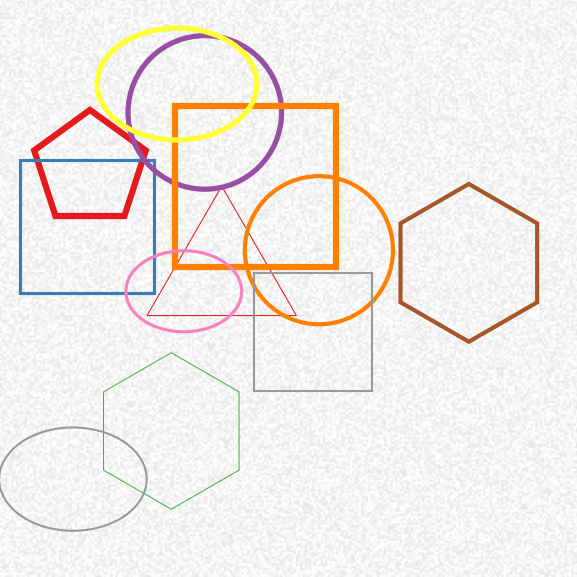[{"shape": "pentagon", "thickness": 3, "radius": 0.51, "center": [0.156, 0.707]}, {"shape": "triangle", "thickness": 0.5, "radius": 0.75, "center": [0.384, 0.527]}, {"shape": "square", "thickness": 1.5, "radius": 0.58, "center": [0.15, 0.607]}, {"shape": "hexagon", "thickness": 0.5, "radius": 0.68, "center": [0.297, 0.253]}, {"shape": "circle", "thickness": 2.5, "radius": 0.66, "center": [0.355, 0.804]}, {"shape": "circle", "thickness": 2, "radius": 0.64, "center": [0.552, 0.566]}, {"shape": "square", "thickness": 3, "radius": 0.7, "center": [0.442, 0.676]}, {"shape": "oval", "thickness": 2.5, "radius": 0.69, "center": [0.306, 0.854]}, {"shape": "hexagon", "thickness": 2, "radius": 0.68, "center": [0.812, 0.544]}, {"shape": "oval", "thickness": 1.5, "radius": 0.5, "center": [0.318, 0.495]}, {"shape": "oval", "thickness": 1, "radius": 0.64, "center": [0.126, 0.169]}, {"shape": "square", "thickness": 1, "radius": 0.51, "center": [0.542, 0.425]}]